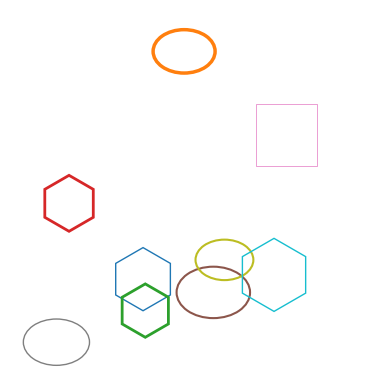[{"shape": "hexagon", "thickness": 1, "radius": 0.41, "center": [0.372, 0.275]}, {"shape": "oval", "thickness": 2.5, "radius": 0.4, "center": [0.478, 0.867]}, {"shape": "hexagon", "thickness": 2, "radius": 0.35, "center": [0.377, 0.193]}, {"shape": "hexagon", "thickness": 2, "radius": 0.36, "center": [0.179, 0.472]}, {"shape": "oval", "thickness": 1.5, "radius": 0.48, "center": [0.554, 0.241]}, {"shape": "square", "thickness": 0.5, "radius": 0.4, "center": [0.743, 0.65]}, {"shape": "oval", "thickness": 1, "radius": 0.43, "center": [0.147, 0.111]}, {"shape": "oval", "thickness": 1.5, "radius": 0.38, "center": [0.583, 0.325]}, {"shape": "hexagon", "thickness": 1, "radius": 0.47, "center": [0.712, 0.286]}]